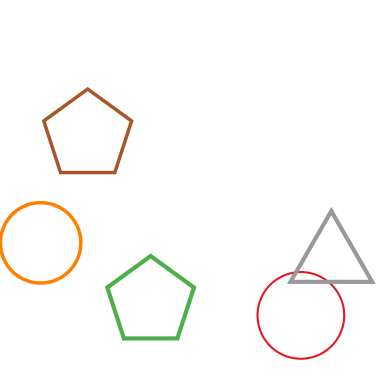[{"shape": "circle", "thickness": 1.5, "radius": 0.56, "center": [0.782, 0.181]}, {"shape": "pentagon", "thickness": 3, "radius": 0.59, "center": [0.391, 0.217]}, {"shape": "circle", "thickness": 2.5, "radius": 0.52, "center": [0.106, 0.369]}, {"shape": "pentagon", "thickness": 2.5, "radius": 0.6, "center": [0.228, 0.649]}, {"shape": "triangle", "thickness": 3, "radius": 0.61, "center": [0.861, 0.329]}]